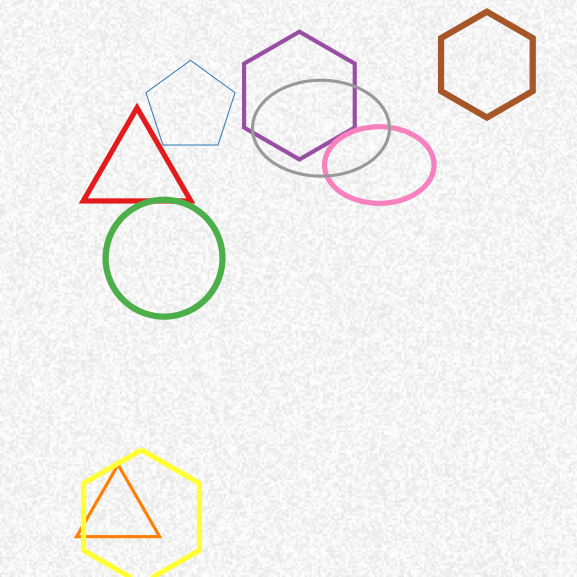[{"shape": "triangle", "thickness": 2.5, "radius": 0.54, "center": [0.237, 0.705]}, {"shape": "pentagon", "thickness": 0.5, "radius": 0.41, "center": [0.33, 0.814]}, {"shape": "circle", "thickness": 3, "radius": 0.51, "center": [0.284, 0.552]}, {"shape": "hexagon", "thickness": 2, "radius": 0.55, "center": [0.518, 0.834]}, {"shape": "triangle", "thickness": 1.5, "radius": 0.42, "center": [0.205, 0.111]}, {"shape": "hexagon", "thickness": 2.5, "radius": 0.58, "center": [0.245, 0.104]}, {"shape": "hexagon", "thickness": 3, "radius": 0.46, "center": [0.843, 0.887]}, {"shape": "oval", "thickness": 2.5, "radius": 0.47, "center": [0.657, 0.713]}, {"shape": "oval", "thickness": 1.5, "radius": 0.59, "center": [0.556, 0.777]}]